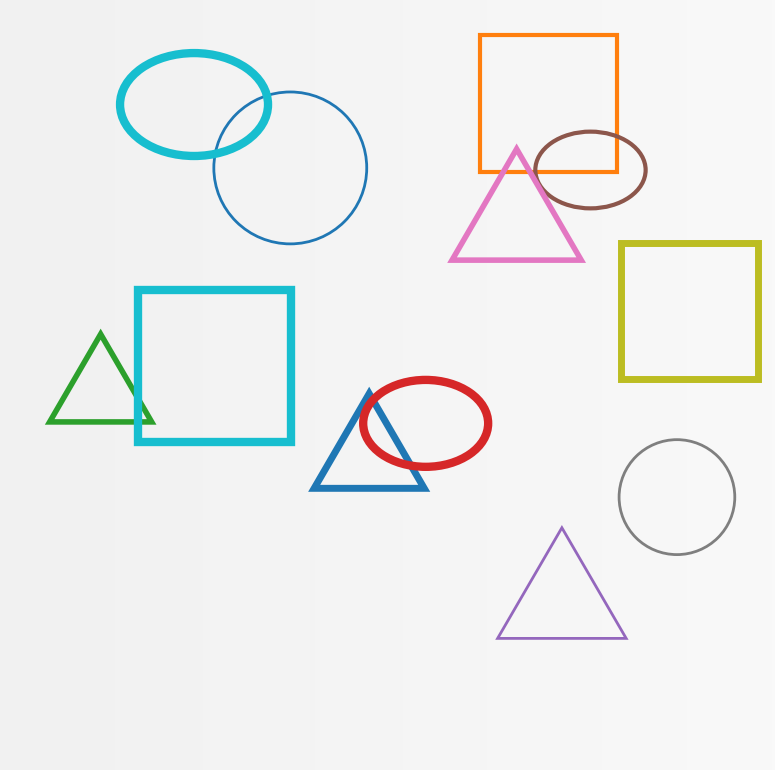[{"shape": "circle", "thickness": 1, "radius": 0.49, "center": [0.375, 0.782]}, {"shape": "triangle", "thickness": 2.5, "radius": 0.41, "center": [0.476, 0.407]}, {"shape": "square", "thickness": 1.5, "radius": 0.44, "center": [0.708, 0.865]}, {"shape": "triangle", "thickness": 2, "radius": 0.38, "center": [0.13, 0.49]}, {"shape": "oval", "thickness": 3, "radius": 0.4, "center": [0.549, 0.45]}, {"shape": "triangle", "thickness": 1, "radius": 0.48, "center": [0.725, 0.219]}, {"shape": "oval", "thickness": 1.5, "radius": 0.36, "center": [0.762, 0.779]}, {"shape": "triangle", "thickness": 2, "radius": 0.48, "center": [0.667, 0.71]}, {"shape": "circle", "thickness": 1, "radius": 0.37, "center": [0.873, 0.354]}, {"shape": "square", "thickness": 2.5, "radius": 0.44, "center": [0.889, 0.596]}, {"shape": "oval", "thickness": 3, "radius": 0.48, "center": [0.25, 0.864]}, {"shape": "square", "thickness": 3, "radius": 0.49, "center": [0.277, 0.524]}]